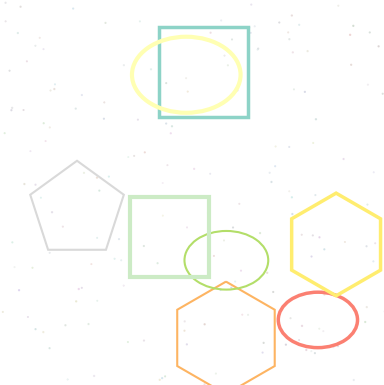[{"shape": "square", "thickness": 2.5, "radius": 0.58, "center": [0.529, 0.813]}, {"shape": "oval", "thickness": 3, "radius": 0.71, "center": [0.484, 0.806]}, {"shape": "oval", "thickness": 2.5, "radius": 0.51, "center": [0.826, 0.169]}, {"shape": "hexagon", "thickness": 1.5, "radius": 0.73, "center": [0.587, 0.122]}, {"shape": "oval", "thickness": 1.5, "radius": 0.54, "center": [0.588, 0.324]}, {"shape": "pentagon", "thickness": 1.5, "radius": 0.64, "center": [0.2, 0.455]}, {"shape": "square", "thickness": 3, "radius": 0.52, "center": [0.44, 0.384]}, {"shape": "hexagon", "thickness": 2.5, "radius": 0.67, "center": [0.873, 0.365]}]